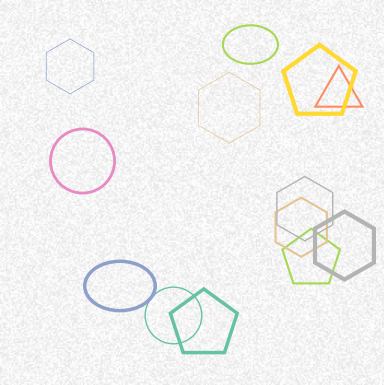[{"shape": "circle", "thickness": 1, "radius": 0.37, "center": [0.451, 0.181]}, {"shape": "pentagon", "thickness": 2.5, "radius": 0.46, "center": [0.529, 0.158]}, {"shape": "triangle", "thickness": 1.5, "radius": 0.35, "center": [0.88, 0.758]}, {"shape": "oval", "thickness": 2.5, "radius": 0.46, "center": [0.312, 0.257]}, {"shape": "hexagon", "thickness": 0.5, "radius": 0.36, "center": [0.182, 0.828]}, {"shape": "circle", "thickness": 2, "radius": 0.42, "center": [0.214, 0.582]}, {"shape": "pentagon", "thickness": 1.5, "radius": 0.39, "center": [0.808, 0.327]}, {"shape": "oval", "thickness": 1.5, "radius": 0.36, "center": [0.65, 0.884]}, {"shape": "pentagon", "thickness": 3, "radius": 0.49, "center": [0.83, 0.785]}, {"shape": "hexagon", "thickness": 1.5, "radius": 0.38, "center": [0.782, 0.41]}, {"shape": "hexagon", "thickness": 0.5, "radius": 0.46, "center": [0.596, 0.72]}, {"shape": "hexagon", "thickness": 1, "radius": 0.42, "center": [0.792, 0.458]}, {"shape": "hexagon", "thickness": 3, "radius": 0.44, "center": [0.895, 0.362]}]